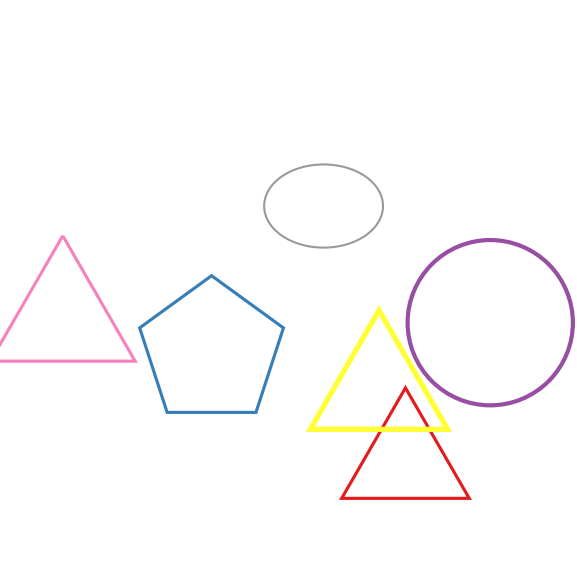[{"shape": "triangle", "thickness": 1.5, "radius": 0.64, "center": [0.702, 0.2]}, {"shape": "pentagon", "thickness": 1.5, "radius": 0.65, "center": [0.366, 0.391]}, {"shape": "circle", "thickness": 2, "radius": 0.72, "center": [0.849, 0.44]}, {"shape": "triangle", "thickness": 2.5, "radius": 0.69, "center": [0.656, 0.324]}, {"shape": "triangle", "thickness": 1.5, "radius": 0.72, "center": [0.109, 0.446]}, {"shape": "oval", "thickness": 1, "radius": 0.51, "center": [0.56, 0.642]}]